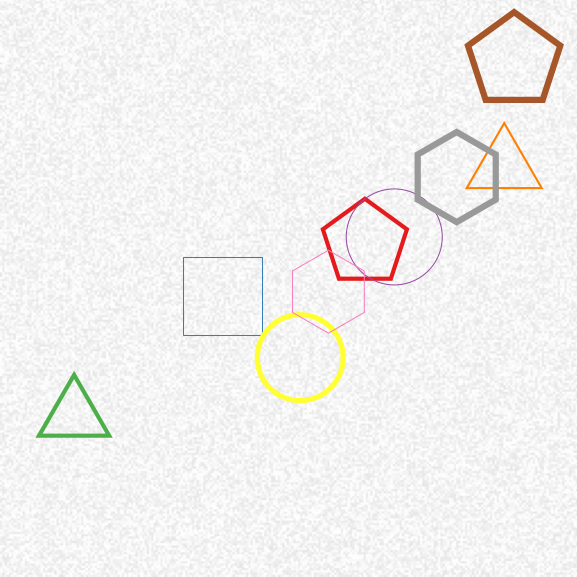[{"shape": "pentagon", "thickness": 2, "radius": 0.38, "center": [0.632, 0.578]}, {"shape": "square", "thickness": 0.5, "radius": 0.34, "center": [0.385, 0.486]}, {"shape": "triangle", "thickness": 2, "radius": 0.35, "center": [0.128, 0.28]}, {"shape": "circle", "thickness": 0.5, "radius": 0.42, "center": [0.683, 0.589]}, {"shape": "triangle", "thickness": 1, "radius": 0.37, "center": [0.873, 0.711]}, {"shape": "circle", "thickness": 2.5, "radius": 0.37, "center": [0.52, 0.38]}, {"shape": "pentagon", "thickness": 3, "radius": 0.42, "center": [0.89, 0.894]}, {"shape": "hexagon", "thickness": 0.5, "radius": 0.36, "center": [0.569, 0.494]}, {"shape": "hexagon", "thickness": 3, "radius": 0.39, "center": [0.791, 0.693]}]